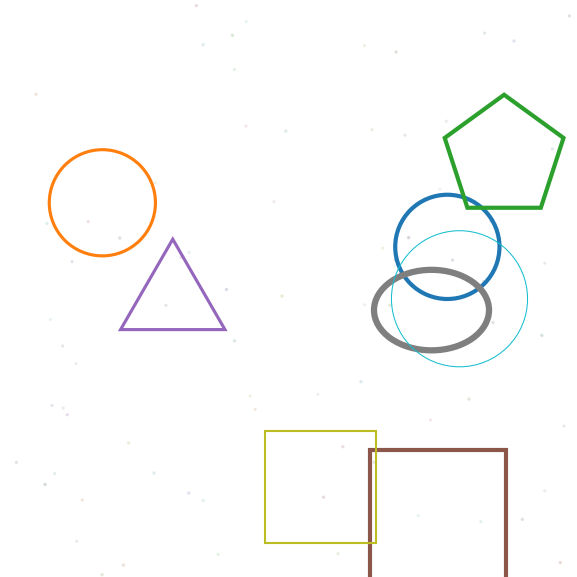[{"shape": "circle", "thickness": 2, "radius": 0.45, "center": [0.775, 0.572]}, {"shape": "circle", "thickness": 1.5, "radius": 0.46, "center": [0.177, 0.648]}, {"shape": "pentagon", "thickness": 2, "radius": 0.54, "center": [0.873, 0.727]}, {"shape": "triangle", "thickness": 1.5, "radius": 0.52, "center": [0.299, 0.481]}, {"shape": "square", "thickness": 2, "radius": 0.59, "center": [0.759, 0.103]}, {"shape": "oval", "thickness": 3, "radius": 0.5, "center": [0.747, 0.462]}, {"shape": "square", "thickness": 1, "radius": 0.48, "center": [0.555, 0.156]}, {"shape": "circle", "thickness": 0.5, "radius": 0.59, "center": [0.796, 0.482]}]